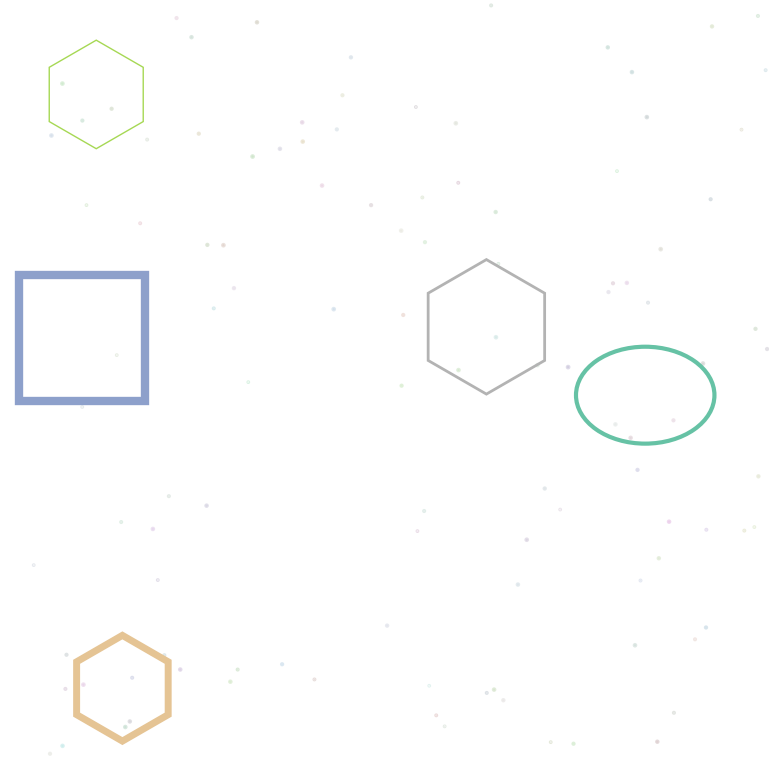[{"shape": "oval", "thickness": 1.5, "radius": 0.45, "center": [0.838, 0.487]}, {"shape": "square", "thickness": 3, "radius": 0.41, "center": [0.107, 0.561]}, {"shape": "hexagon", "thickness": 0.5, "radius": 0.35, "center": [0.125, 0.877]}, {"shape": "hexagon", "thickness": 2.5, "radius": 0.34, "center": [0.159, 0.106]}, {"shape": "hexagon", "thickness": 1, "radius": 0.44, "center": [0.632, 0.576]}]